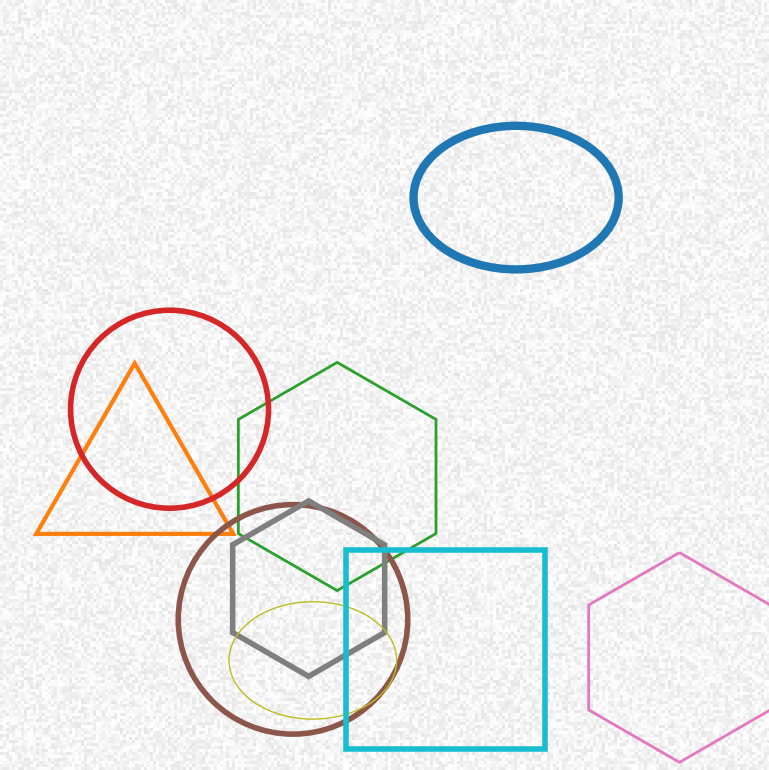[{"shape": "oval", "thickness": 3, "radius": 0.67, "center": [0.67, 0.743]}, {"shape": "triangle", "thickness": 1.5, "radius": 0.74, "center": [0.175, 0.381]}, {"shape": "hexagon", "thickness": 1, "radius": 0.74, "center": [0.438, 0.381]}, {"shape": "circle", "thickness": 2, "radius": 0.64, "center": [0.22, 0.469]}, {"shape": "circle", "thickness": 2, "radius": 0.75, "center": [0.381, 0.196]}, {"shape": "hexagon", "thickness": 1, "radius": 0.68, "center": [0.882, 0.146]}, {"shape": "hexagon", "thickness": 2, "radius": 0.57, "center": [0.401, 0.236]}, {"shape": "oval", "thickness": 0.5, "radius": 0.54, "center": [0.406, 0.142]}, {"shape": "square", "thickness": 2, "radius": 0.65, "center": [0.578, 0.156]}]